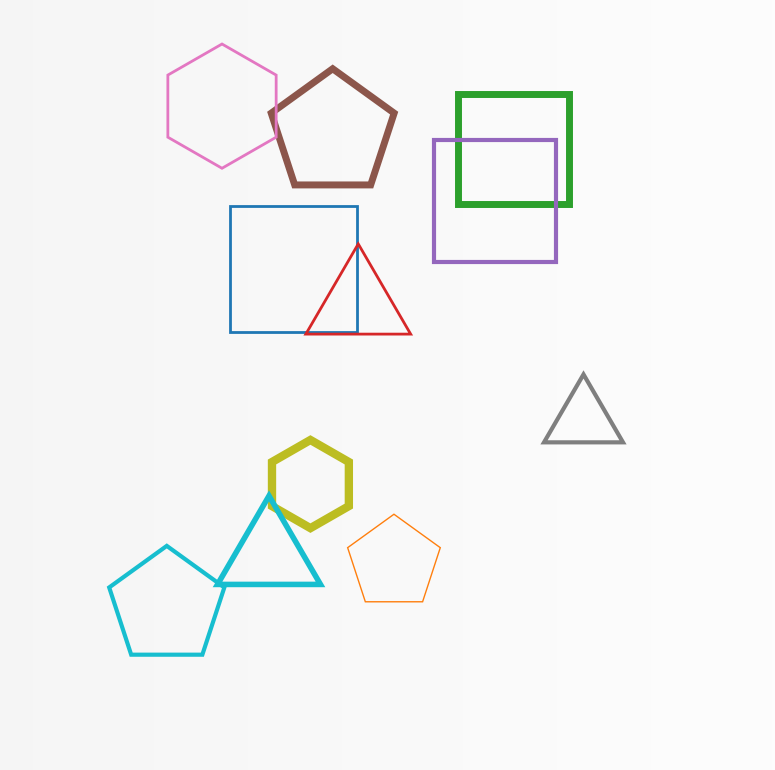[{"shape": "square", "thickness": 1, "radius": 0.41, "center": [0.378, 0.651]}, {"shape": "pentagon", "thickness": 0.5, "radius": 0.31, "center": [0.508, 0.269]}, {"shape": "square", "thickness": 2.5, "radius": 0.36, "center": [0.663, 0.806]}, {"shape": "triangle", "thickness": 1, "radius": 0.39, "center": [0.462, 0.605]}, {"shape": "square", "thickness": 1.5, "radius": 0.39, "center": [0.639, 0.739]}, {"shape": "pentagon", "thickness": 2.5, "radius": 0.42, "center": [0.429, 0.827]}, {"shape": "hexagon", "thickness": 1, "radius": 0.4, "center": [0.286, 0.862]}, {"shape": "triangle", "thickness": 1.5, "radius": 0.29, "center": [0.753, 0.455]}, {"shape": "hexagon", "thickness": 3, "radius": 0.29, "center": [0.401, 0.371]}, {"shape": "pentagon", "thickness": 1.5, "radius": 0.39, "center": [0.215, 0.213]}, {"shape": "triangle", "thickness": 2, "radius": 0.38, "center": [0.347, 0.279]}]